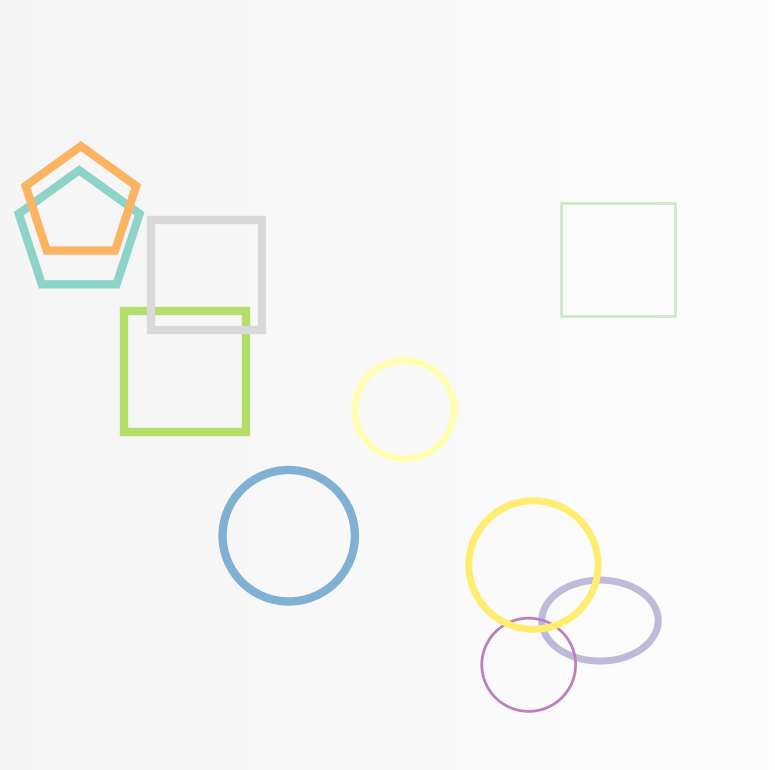[{"shape": "pentagon", "thickness": 3, "radius": 0.41, "center": [0.102, 0.697]}, {"shape": "circle", "thickness": 2.5, "radius": 0.32, "center": [0.522, 0.468]}, {"shape": "oval", "thickness": 2.5, "radius": 0.38, "center": [0.774, 0.194]}, {"shape": "circle", "thickness": 3, "radius": 0.43, "center": [0.373, 0.304]}, {"shape": "pentagon", "thickness": 3, "radius": 0.37, "center": [0.104, 0.735]}, {"shape": "square", "thickness": 3, "radius": 0.39, "center": [0.239, 0.517]}, {"shape": "square", "thickness": 3, "radius": 0.36, "center": [0.267, 0.643]}, {"shape": "circle", "thickness": 1, "radius": 0.3, "center": [0.682, 0.137]}, {"shape": "square", "thickness": 1, "radius": 0.37, "center": [0.797, 0.663]}, {"shape": "circle", "thickness": 2.5, "radius": 0.42, "center": [0.688, 0.266]}]